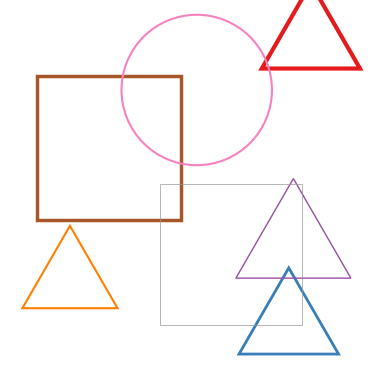[{"shape": "triangle", "thickness": 3, "radius": 0.74, "center": [0.808, 0.896]}, {"shape": "triangle", "thickness": 2, "radius": 0.75, "center": [0.75, 0.155]}, {"shape": "triangle", "thickness": 1, "radius": 0.86, "center": [0.762, 0.364]}, {"shape": "triangle", "thickness": 1.5, "radius": 0.71, "center": [0.182, 0.271]}, {"shape": "square", "thickness": 2.5, "radius": 0.94, "center": [0.283, 0.616]}, {"shape": "circle", "thickness": 1.5, "radius": 0.98, "center": [0.511, 0.766]}, {"shape": "square", "thickness": 0.5, "radius": 0.92, "center": [0.599, 0.339]}]